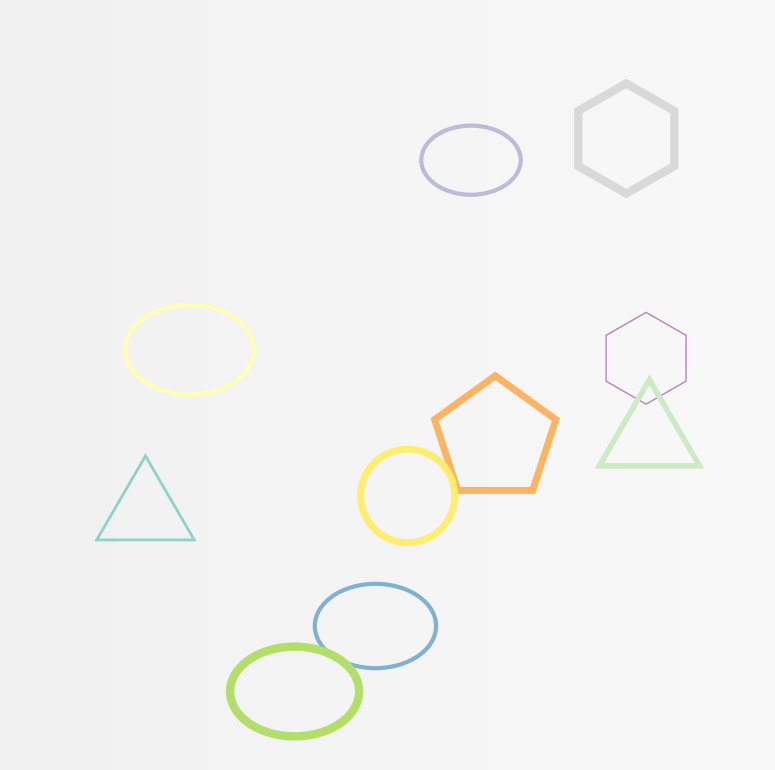[{"shape": "triangle", "thickness": 1, "radius": 0.36, "center": [0.188, 0.335]}, {"shape": "oval", "thickness": 1.5, "radius": 0.42, "center": [0.245, 0.546]}, {"shape": "oval", "thickness": 1.5, "radius": 0.32, "center": [0.608, 0.792]}, {"shape": "oval", "thickness": 1.5, "radius": 0.39, "center": [0.484, 0.187]}, {"shape": "pentagon", "thickness": 2.5, "radius": 0.41, "center": [0.639, 0.43]}, {"shape": "oval", "thickness": 3, "radius": 0.42, "center": [0.38, 0.102]}, {"shape": "hexagon", "thickness": 3, "radius": 0.36, "center": [0.808, 0.82]}, {"shape": "hexagon", "thickness": 0.5, "radius": 0.3, "center": [0.834, 0.535]}, {"shape": "triangle", "thickness": 2, "radius": 0.37, "center": [0.838, 0.432]}, {"shape": "circle", "thickness": 2.5, "radius": 0.3, "center": [0.526, 0.356]}]